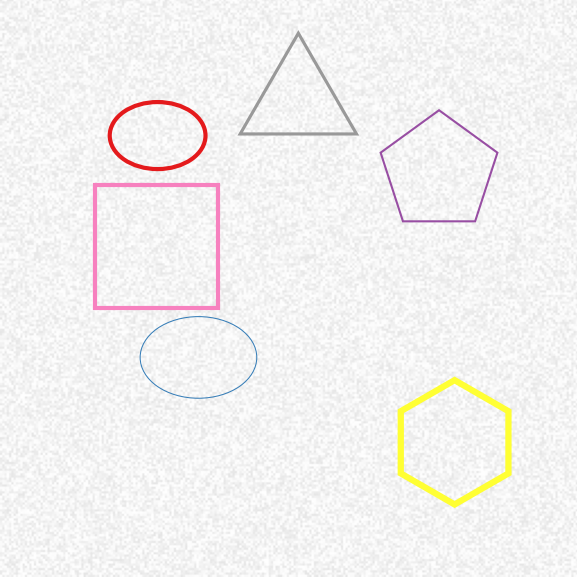[{"shape": "oval", "thickness": 2, "radius": 0.41, "center": [0.273, 0.764]}, {"shape": "oval", "thickness": 0.5, "radius": 0.5, "center": [0.344, 0.38]}, {"shape": "pentagon", "thickness": 1, "radius": 0.53, "center": [0.76, 0.702]}, {"shape": "hexagon", "thickness": 3, "radius": 0.54, "center": [0.787, 0.233]}, {"shape": "square", "thickness": 2, "radius": 0.53, "center": [0.272, 0.572]}, {"shape": "triangle", "thickness": 1.5, "radius": 0.58, "center": [0.517, 0.825]}]